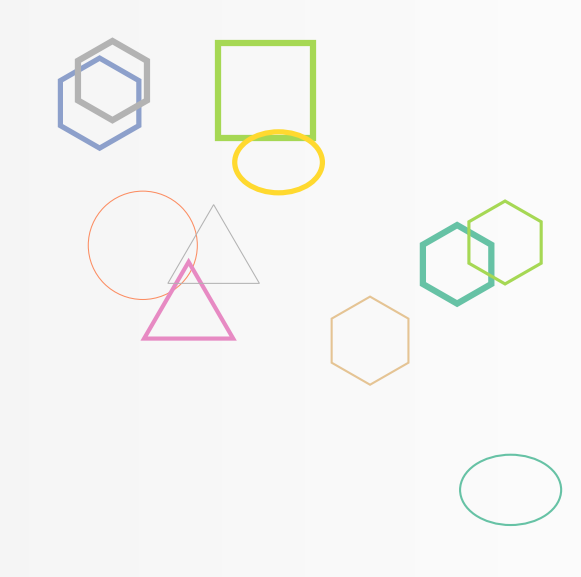[{"shape": "hexagon", "thickness": 3, "radius": 0.34, "center": [0.786, 0.541]}, {"shape": "oval", "thickness": 1, "radius": 0.43, "center": [0.878, 0.151]}, {"shape": "circle", "thickness": 0.5, "radius": 0.47, "center": [0.246, 0.574]}, {"shape": "hexagon", "thickness": 2.5, "radius": 0.39, "center": [0.171, 0.821]}, {"shape": "triangle", "thickness": 2, "radius": 0.44, "center": [0.325, 0.457]}, {"shape": "hexagon", "thickness": 1.5, "radius": 0.36, "center": [0.869, 0.579]}, {"shape": "square", "thickness": 3, "radius": 0.41, "center": [0.456, 0.843]}, {"shape": "oval", "thickness": 2.5, "radius": 0.38, "center": [0.479, 0.718]}, {"shape": "hexagon", "thickness": 1, "radius": 0.38, "center": [0.637, 0.409]}, {"shape": "triangle", "thickness": 0.5, "radius": 0.45, "center": [0.368, 0.554]}, {"shape": "hexagon", "thickness": 3, "radius": 0.34, "center": [0.193, 0.86]}]